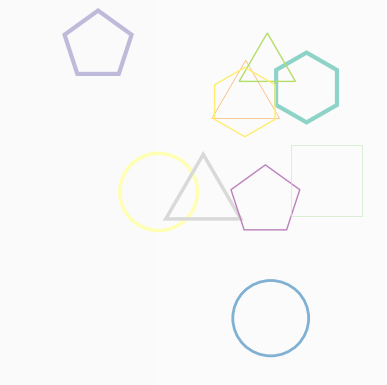[{"shape": "hexagon", "thickness": 3, "radius": 0.45, "center": [0.791, 0.773]}, {"shape": "circle", "thickness": 2.5, "radius": 0.5, "center": [0.409, 0.501]}, {"shape": "pentagon", "thickness": 3, "radius": 0.45, "center": [0.253, 0.882]}, {"shape": "circle", "thickness": 2, "radius": 0.49, "center": [0.699, 0.174]}, {"shape": "triangle", "thickness": 0.5, "radius": 0.5, "center": [0.634, 0.743]}, {"shape": "triangle", "thickness": 1, "radius": 0.42, "center": [0.69, 0.831]}, {"shape": "triangle", "thickness": 2.5, "radius": 0.56, "center": [0.525, 0.487]}, {"shape": "pentagon", "thickness": 1, "radius": 0.47, "center": [0.685, 0.478]}, {"shape": "square", "thickness": 0.5, "radius": 0.46, "center": [0.842, 0.531]}, {"shape": "hexagon", "thickness": 1, "radius": 0.45, "center": [0.632, 0.735]}]